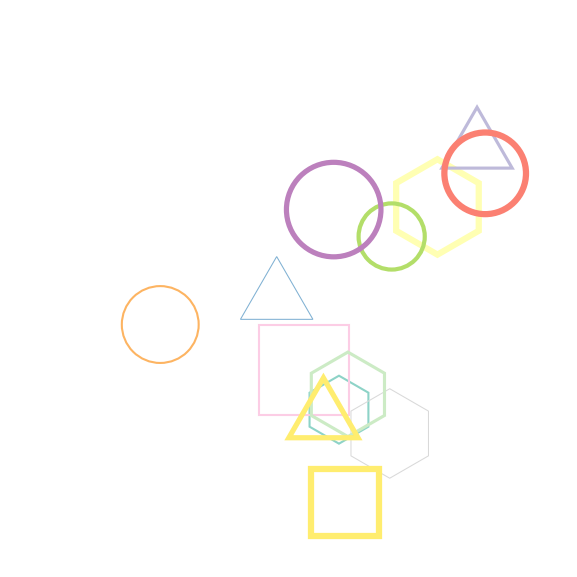[{"shape": "hexagon", "thickness": 1, "radius": 0.29, "center": [0.587, 0.29]}, {"shape": "hexagon", "thickness": 3, "radius": 0.41, "center": [0.758, 0.641]}, {"shape": "triangle", "thickness": 1.5, "radius": 0.35, "center": [0.826, 0.743]}, {"shape": "circle", "thickness": 3, "radius": 0.35, "center": [0.84, 0.699]}, {"shape": "triangle", "thickness": 0.5, "radius": 0.36, "center": [0.479, 0.482]}, {"shape": "circle", "thickness": 1, "radius": 0.33, "center": [0.277, 0.437]}, {"shape": "circle", "thickness": 2, "radius": 0.29, "center": [0.678, 0.59]}, {"shape": "square", "thickness": 1, "radius": 0.39, "center": [0.526, 0.358]}, {"shape": "hexagon", "thickness": 0.5, "radius": 0.39, "center": [0.675, 0.249]}, {"shape": "circle", "thickness": 2.5, "radius": 0.41, "center": [0.578, 0.636]}, {"shape": "hexagon", "thickness": 1.5, "radius": 0.37, "center": [0.602, 0.316]}, {"shape": "square", "thickness": 3, "radius": 0.29, "center": [0.598, 0.129]}, {"shape": "triangle", "thickness": 2.5, "radius": 0.35, "center": [0.56, 0.276]}]